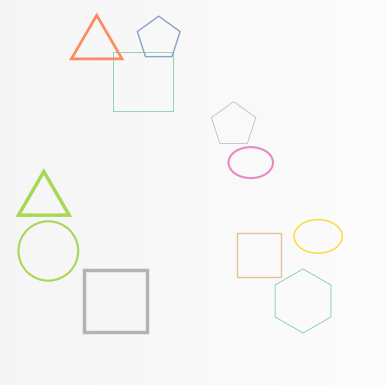[{"shape": "square", "thickness": 0.5, "radius": 0.38, "center": [0.369, 0.789]}, {"shape": "hexagon", "thickness": 0.5, "radius": 0.42, "center": [0.782, 0.218]}, {"shape": "triangle", "thickness": 2, "radius": 0.38, "center": [0.25, 0.885]}, {"shape": "pentagon", "thickness": 1, "radius": 0.29, "center": [0.41, 0.9]}, {"shape": "oval", "thickness": 1.5, "radius": 0.29, "center": [0.647, 0.578]}, {"shape": "triangle", "thickness": 2.5, "radius": 0.38, "center": [0.113, 0.479]}, {"shape": "circle", "thickness": 1.5, "radius": 0.39, "center": [0.125, 0.348]}, {"shape": "oval", "thickness": 1, "radius": 0.31, "center": [0.821, 0.386]}, {"shape": "square", "thickness": 1, "radius": 0.29, "center": [0.669, 0.337]}, {"shape": "square", "thickness": 2.5, "radius": 0.4, "center": [0.298, 0.218]}, {"shape": "pentagon", "thickness": 0.5, "radius": 0.3, "center": [0.603, 0.676]}]